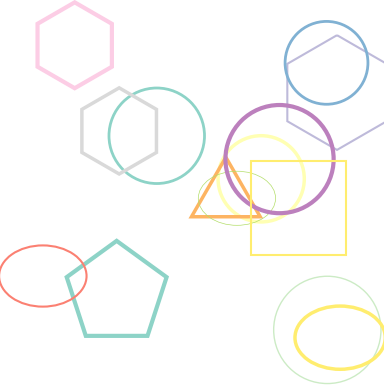[{"shape": "pentagon", "thickness": 3, "radius": 0.68, "center": [0.303, 0.238]}, {"shape": "circle", "thickness": 2, "radius": 0.62, "center": [0.407, 0.647]}, {"shape": "circle", "thickness": 2.5, "radius": 0.56, "center": [0.678, 0.536]}, {"shape": "hexagon", "thickness": 1.5, "radius": 0.75, "center": [0.875, 0.76]}, {"shape": "oval", "thickness": 1.5, "radius": 0.57, "center": [0.111, 0.283]}, {"shape": "circle", "thickness": 2, "radius": 0.54, "center": [0.848, 0.837]}, {"shape": "triangle", "thickness": 2.5, "radius": 0.52, "center": [0.587, 0.489]}, {"shape": "oval", "thickness": 0.5, "radius": 0.5, "center": [0.615, 0.485]}, {"shape": "hexagon", "thickness": 3, "radius": 0.56, "center": [0.194, 0.882]}, {"shape": "hexagon", "thickness": 2.5, "radius": 0.56, "center": [0.31, 0.66]}, {"shape": "circle", "thickness": 3, "radius": 0.7, "center": [0.726, 0.587]}, {"shape": "circle", "thickness": 1, "radius": 0.7, "center": [0.85, 0.143]}, {"shape": "oval", "thickness": 2.5, "radius": 0.59, "center": [0.883, 0.123]}, {"shape": "square", "thickness": 1.5, "radius": 0.61, "center": [0.775, 0.46]}]